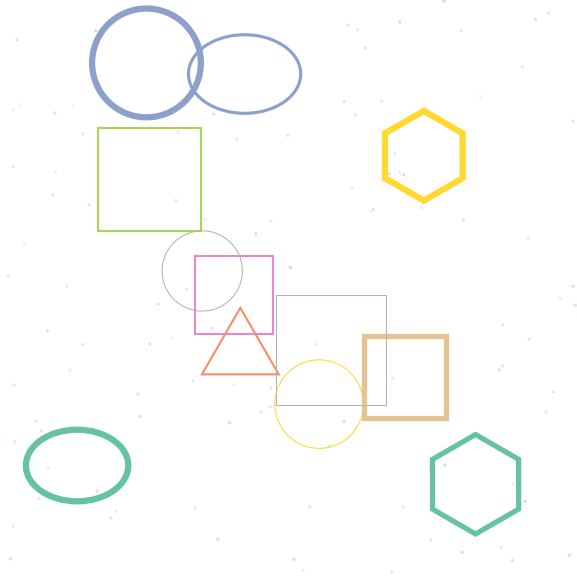[{"shape": "oval", "thickness": 3, "radius": 0.44, "center": [0.134, 0.193]}, {"shape": "hexagon", "thickness": 2.5, "radius": 0.43, "center": [0.823, 0.161]}, {"shape": "triangle", "thickness": 1, "radius": 0.38, "center": [0.416, 0.389]}, {"shape": "oval", "thickness": 1.5, "radius": 0.49, "center": [0.424, 0.871]}, {"shape": "circle", "thickness": 3, "radius": 0.47, "center": [0.254, 0.89]}, {"shape": "square", "thickness": 1, "radius": 0.34, "center": [0.405, 0.489]}, {"shape": "square", "thickness": 1, "radius": 0.45, "center": [0.258, 0.688]}, {"shape": "hexagon", "thickness": 3, "radius": 0.39, "center": [0.734, 0.729]}, {"shape": "circle", "thickness": 0.5, "radius": 0.38, "center": [0.553, 0.299]}, {"shape": "square", "thickness": 2.5, "radius": 0.36, "center": [0.701, 0.346]}, {"shape": "circle", "thickness": 0.5, "radius": 0.35, "center": [0.35, 0.53]}, {"shape": "square", "thickness": 0.5, "radius": 0.47, "center": [0.573, 0.393]}]